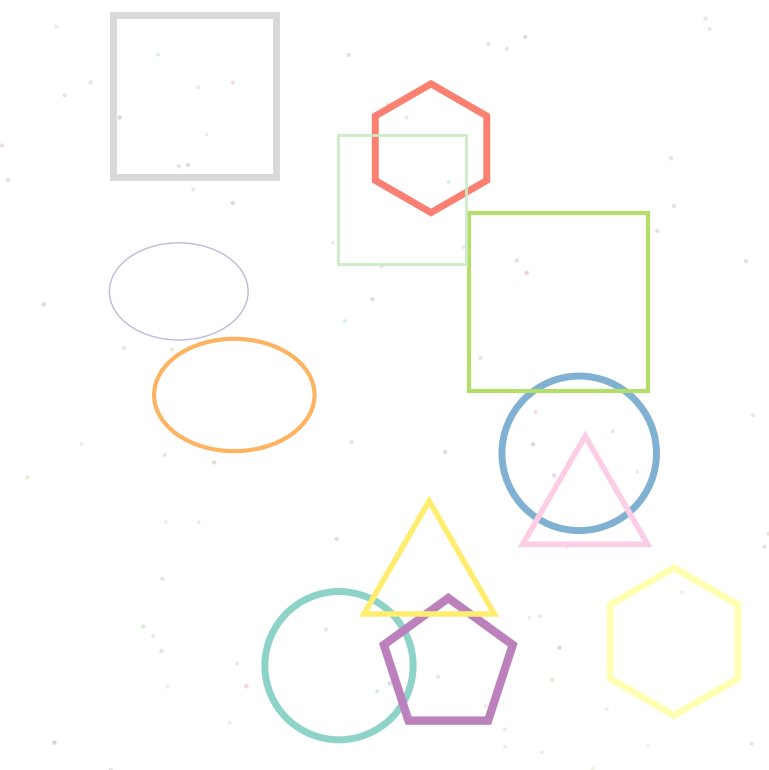[{"shape": "circle", "thickness": 2.5, "radius": 0.48, "center": [0.44, 0.135]}, {"shape": "hexagon", "thickness": 2.5, "radius": 0.48, "center": [0.875, 0.167]}, {"shape": "oval", "thickness": 0.5, "radius": 0.45, "center": [0.232, 0.622]}, {"shape": "hexagon", "thickness": 2.5, "radius": 0.42, "center": [0.56, 0.807]}, {"shape": "circle", "thickness": 2.5, "radius": 0.5, "center": [0.752, 0.411]}, {"shape": "oval", "thickness": 1.5, "radius": 0.52, "center": [0.304, 0.487]}, {"shape": "square", "thickness": 1.5, "radius": 0.58, "center": [0.725, 0.608]}, {"shape": "triangle", "thickness": 2, "radius": 0.47, "center": [0.76, 0.34]}, {"shape": "square", "thickness": 2.5, "radius": 0.53, "center": [0.253, 0.876]}, {"shape": "pentagon", "thickness": 3, "radius": 0.44, "center": [0.582, 0.135]}, {"shape": "square", "thickness": 1, "radius": 0.42, "center": [0.522, 0.741]}, {"shape": "triangle", "thickness": 2, "radius": 0.49, "center": [0.557, 0.252]}]